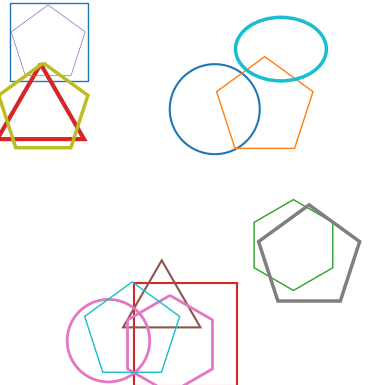[{"shape": "square", "thickness": 1, "radius": 0.51, "center": [0.128, 0.89]}, {"shape": "circle", "thickness": 1.5, "radius": 0.58, "center": [0.558, 0.716]}, {"shape": "pentagon", "thickness": 1, "radius": 0.66, "center": [0.688, 0.721]}, {"shape": "hexagon", "thickness": 1, "radius": 0.59, "center": [0.762, 0.364]}, {"shape": "triangle", "thickness": 3, "radius": 0.65, "center": [0.106, 0.704]}, {"shape": "square", "thickness": 1.5, "radius": 0.67, "center": [0.481, 0.131]}, {"shape": "pentagon", "thickness": 0.5, "radius": 0.51, "center": [0.125, 0.886]}, {"shape": "triangle", "thickness": 1.5, "radius": 0.58, "center": [0.42, 0.208]}, {"shape": "circle", "thickness": 2, "radius": 0.54, "center": [0.282, 0.115]}, {"shape": "hexagon", "thickness": 2, "radius": 0.64, "center": [0.442, 0.105]}, {"shape": "pentagon", "thickness": 2.5, "radius": 0.69, "center": [0.803, 0.33]}, {"shape": "pentagon", "thickness": 2.5, "radius": 0.61, "center": [0.112, 0.715]}, {"shape": "pentagon", "thickness": 1, "radius": 0.65, "center": [0.343, 0.138]}, {"shape": "oval", "thickness": 2.5, "radius": 0.59, "center": [0.73, 0.872]}]